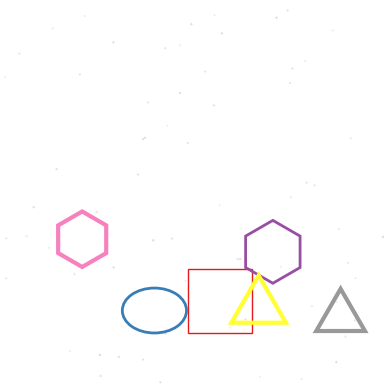[{"shape": "square", "thickness": 1, "radius": 0.42, "center": [0.57, 0.218]}, {"shape": "oval", "thickness": 2, "radius": 0.42, "center": [0.401, 0.193]}, {"shape": "hexagon", "thickness": 2, "radius": 0.41, "center": [0.709, 0.346]}, {"shape": "triangle", "thickness": 3, "radius": 0.41, "center": [0.672, 0.203]}, {"shape": "hexagon", "thickness": 3, "radius": 0.36, "center": [0.213, 0.379]}, {"shape": "triangle", "thickness": 3, "radius": 0.37, "center": [0.885, 0.177]}]